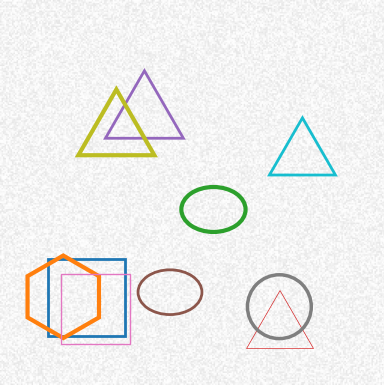[{"shape": "square", "thickness": 2, "radius": 0.5, "center": [0.225, 0.228]}, {"shape": "hexagon", "thickness": 3, "radius": 0.54, "center": [0.164, 0.229]}, {"shape": "oval", "thickness": 3, "radius": 0.42, "center": [0.554, 0.456]}, {"shape": "triangle", "thickness": 0.5, "radius": 0.5, "center": [0.727, 0.145]}, {"shape": "triangle", "thickness": 2, "radius": 0.58, "center": [0.375, 0.699]}, {"shape": "oval", "thickness": 2, "radius": 0.42, "center": [0.442, 0.241]}, {"shape": "square", "thickness": 1, "radius": 0.45, "center": [0.248, 0.197]}, {"shape": "circle", "thickness": 2.5, "radius": 0.41, "center": [0.726, 0.203]}, {"shape": "triangle", "thickness": 3, "radius": 0.57, "center": [0.302, 0.654]}, {"shape": "triangle", "thickness": 2, "radius": 0.49, "center": [0.786, 0.595]}]